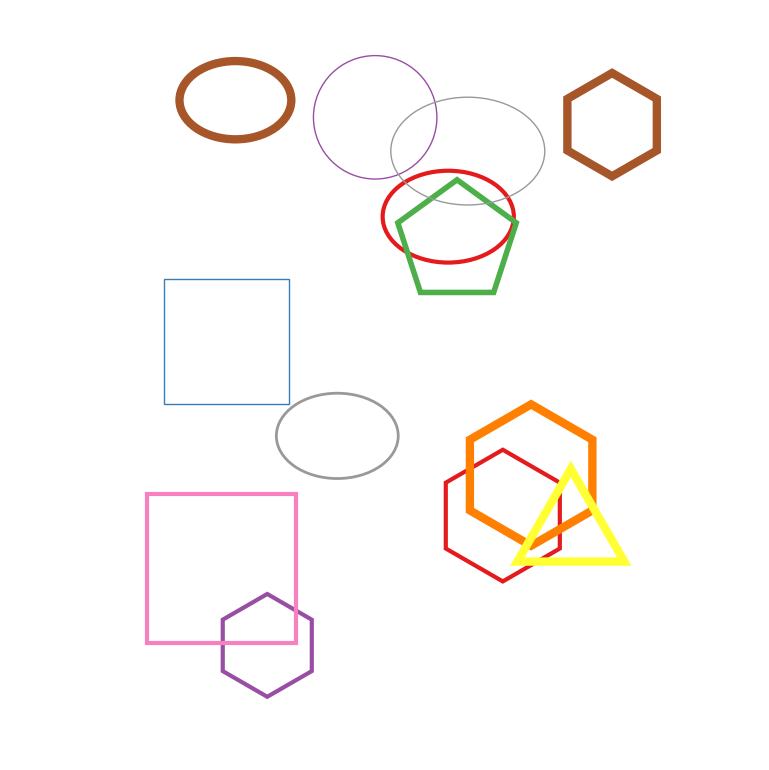[{"shape": "oval", "thickness": 1.5, "radius": 0.43, "center": [0.582, 0.719]}, {"shape": "hexagon", "thickness": 1.5, "radius": 0.43, "center": [0.653, 0.33]}, {"shape": "square", "thickness": 0.5, "radius": 0.41, "center": [0.294, 0.557]}, {"shape": "pentagon", "thickness": 2, "radius": 0.4, "center": [0.594, 0.686]}, {"shape": "circle", "thickness": 0.5, "radius": 0.4, "center": [0.487, 0.848]}, {"shape": "hexagon", "thickness": 1.5, "radius": 0.33, "center": [0.347, 0.162]}, {"shape": "hexagon", "thickness": 3, "radius": 0.46, "center": [0.69, 0.383]}, {"shape": "triangle", "thickness": 3, "radius": 0.4, "center": [0.741, 0.311]}, {"shape": "oval", "thickness": 3, "radius": 0.36, "center": [0.306, 0.87]}, {"shape": "hexagon", "thickness": 3, "radius": 0.34, "center": [0.795, 0.838]}, {"shape": "square", "thickness": 1.5, "radius": 0.48, "center": [0.288, 0.261]}, {"shape": "oval", "thickness": 1, "radius": 0.4, "center": [0.438, 0.434]}, {"shape": "oval", "thickness": 0.5, "radius": 0.5, "center": [0.608, 0.804]}]